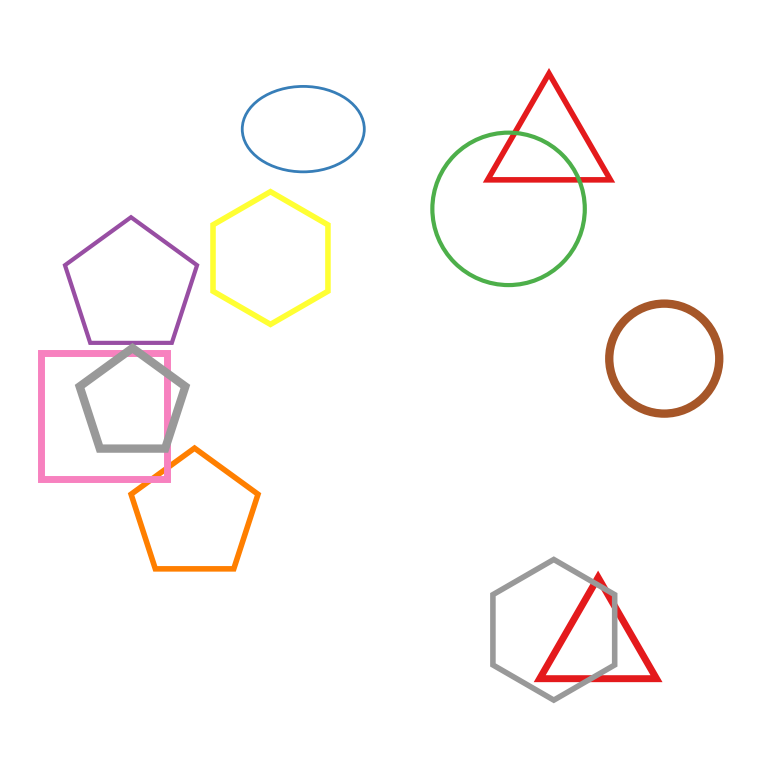[{"shape": "triangle", "thickness": 2, "radius": 0.46, "center": [0.713, 0.812]}, {"shape": "triangle", "thickness": 2.5, "radius": 0.44, "center": [0.777, 0.162]}, {"shape": "oval", "thickness": 1, "radius": 0.4, "center": [0.394, 0.832]}, {"shape": "circle", "thickness": 1.5, "radius": 0.49, "center": [0.66, 0.729]}, {"shape": "pentagon", "thickness": 1.5, "radius": 0.45, "center": [0.17, 0.628]}, {"shape": "pentagon", "thickness": 2, "radius": 0.43, "center": [0.253, 0.331]}, {"shape": "hexagon", "thickness": 2, "radius": 0.43, "center": [0.351, 0.665]}, {"shape": "circle", "thickness": 3, "radius": 0.36, "center": [0.863, 0.534]}, {"shape": "square", "thickness": 2.5, "radius": 0.41, "center": [0.135, 0.46]}, {"shape": "pentagon", "thickness": 3, "radius": 0.36, "center": [0.172, 0.476]}, {"shape": "hexagon", "thickness": 2, "radius": 0.46, "center": [0.719, 0.182]}]